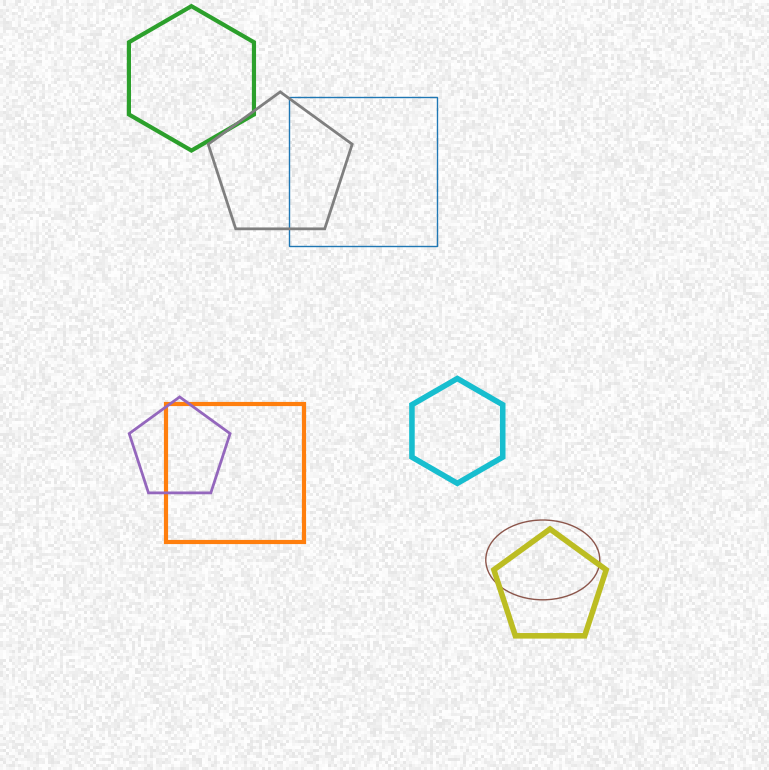[{"shape": "square", "thickness": 0.5, "radius": 0.48, "center": [0.471, 0.777]}, {"shape": "square", "thickness": 1.5, "radius": 0.45, "center": [0.306, 0.385]}, {"shape": "hexagon", "thickness": 1.5, "radius": 0.47, "center": [0.249, 0.898]}, {"shape": "pentagon", "thickness": 1, "radius": 0.34, "center": [0.233, 0.416]}, {"shape": "oval", "thickness": 0.5, "radius": 0.37, "center": [0.705, 0.273]}, {"shape": "pentagon", "thickness": 1, "radius": 0.49, "center": [0.364, 0.782]}, {"shape": "pentagon", "thickness": 2, "radius": 0.38, "center": [0.714, 0.236]}, {"shape": "hexagon", "thickness": 2, "radius": 0.34, "center": [0.594, 0.44]}]